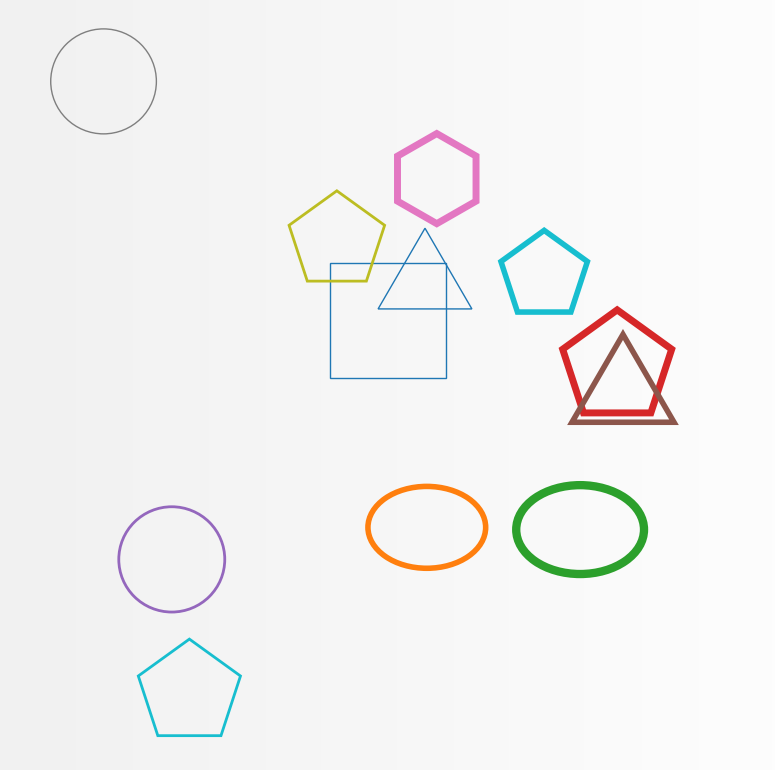[{"shape": "square", "thickness": 0.5, "radius": 0.37, "center": [0.5, 0.584]}, {"shape": "triangle", "thickness": 0.5, "radius": 0.35, "center": [0.548, 0.634]}, {"shape": "oval", "thickness": 2, "radius": 0.38, "center": [0.551, 0.315]}, {"shape": "oval", "thickness": 3, "radius": 0.41, "center": [0.749, 0.312]}, {"shape": "pentagon", "thickness": 2.5, "radius": 0.37, "center": [0.796, 0.524]}, {"shape": "circle", "thickness": 1, "radius": 0.34, "center": [0.222, 0.274]}, {"shape": "triangle", "thickness": 2, "radius": 0.38, "center": [0.804, 0.49]}, {"shape": "hexagon", "thickness": 2.5, "radius": 0.29, "center": [0.564, 0.768]}, {"shape": "circle", "thickness": 0.5, "radius": 0.34, "center": [0.134, 0.894]}, {"shape": "pentagon", "thickness": 1, "radius": 0.32, "center": [0.435, 0.687]}, {"shape": "pentagon", "thickness": 1, "radius": 0.35, "center": [0.244, 0.101]}, {"shape": "pentagon", "thickness": 2, "radius": 0.29, "center": [0.702, 0.642]}]